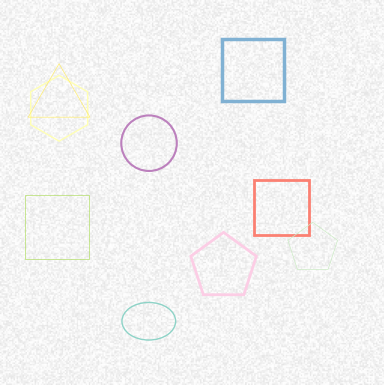[{"shape": "oval", "thickness": 1, "radius": 0.35, "center": [0.386, 0.166]}, {"shape": "hexagon", "thickness": 1, "radius": 0.43, "center": [0.154, 0.719]}, {"shape": "square", "thickness": 2, "radius": 0.36, "center": [0.731, 0.461]}, {"shape": "square", "thickness": 2.5, "radius": 0.4, "center": [0.657, 0.818]}, {"shape": "square", "thickness": 0.5, "radius": 0.41, "center": [0.149, 0.41]}, {"shape": "pentagon", "thickness": 2, "radius": 0.45, "center": [0.581, 0.307]}, {"shape": "circle", "thickness": 1.5, "radius": 0.36, "center": [0.387, 0.628]}, {"shape": "pentagon", "thickness": 0.5, "radius": 0.34, "center": [0.812, 0.355]}, {"shape": "triangle", "thickness": 0.5, "radius": 0.46, "center": [0.153, 0.742]}]